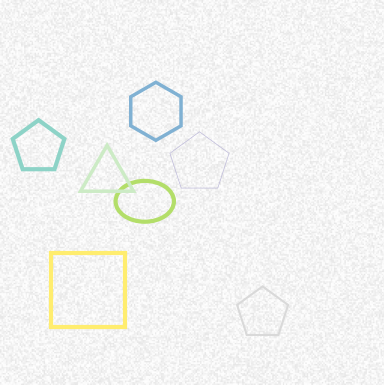[{"shape": "pentagon", "thickness": 3, "radius": 0.35, "center": [0.1, 0.618]}, {"shape": "pentagon", "thickness": 0.5, "radius": 0.4, "center": [0.518, 0.577]}, {"shape": "hexagon", "thickness": 2.5, "radius": 0.38, "center": [0.405, 0.711]}, {"shape": "oval", "thickness": 3, "radius": 0.38, "center": [0.376, 0.477]}, {"shape": "pentagon", "thickness": 1.5, "radius": 0.35, "center": [0.682, 0.186]}, {"shape": "triangle", "thickness": 2.5, "radius": 0.4, "center": [0.278, 0.543]}, {"shape": "square", "thickness": 3, "radius": 0.48, "center": [0.228, 0.248]}]